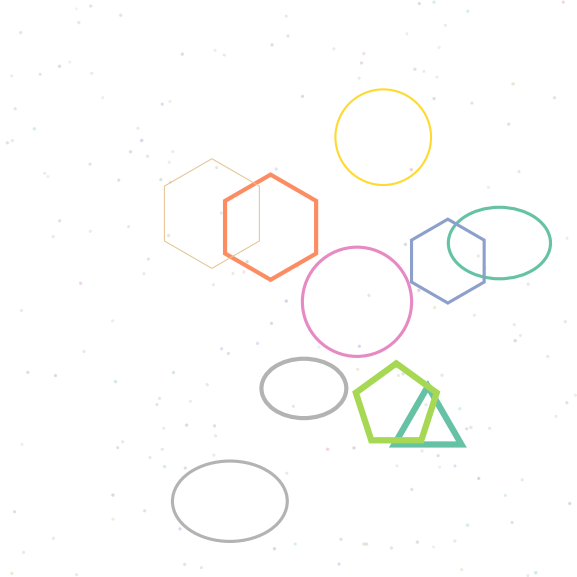[{"shape": "oval", "thickness": 1.5, "radius": 0.44, "center": [0.865, 0.578]}, {"shape": "triangle", "thickness": 3, "radius": 0.34, "center": [0.741, 0.263]}, {"shape": "hexagon", "thickness": 2, "radius": 0.46, "center": [0.469, 0.606]}, {"shape": "hexagon", "thickness": 1.5, "radius": 0.36, "center": [0.775, 0.547]}, {"shape": "circle", "thickness": 1.5, "radius": 0.47, "center": [0.618, 0.477]}, {"shape": "pentagon", "thickness": 3, "radius": 0.37, "center": [0.686, 0.296]}, {"shape": "circle", "thickness": 1, "radius": 0.41, "center": [0.664, 0.762]}, {"shape": "hexagon", "thickness": 0.5, "radius": 0.47, "center": [0.367, 0.629]}, {"shape": "oval", "thickness": 1.5, "radius": 0.5, "center": [0.398, 0.131]}, {"shape": "oval", "thickness": 2, "radius": 0.37, "center": [0.526, 0.327]}]